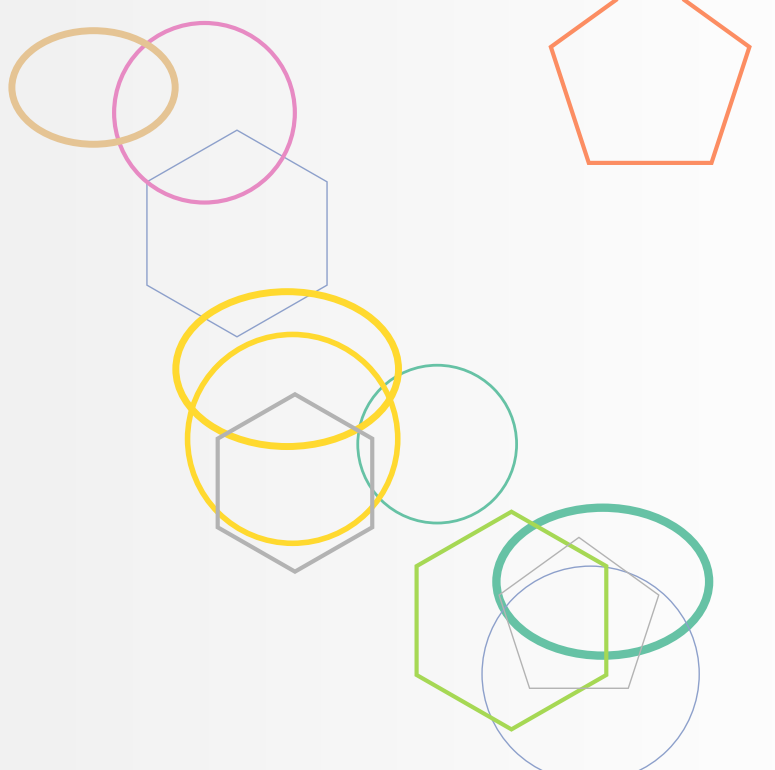[{"shape": "oval", "thickness": 3, "radius": 0.69, "center": [0.778, 0.245]}, {"shape": "circle", "thickness": 1, "radius": 0.51, "center": [0.564, 0.423]}, {"shape": "pentagon", "thickness": 1.5, "radius": 0.67, "center": [0.839, 0.897]}, {"shape": "hexagon", "thickness": 0.5, "radius": 0.67, "center": [0.306, 0.697]}, {"shape": "circle", "thickness": 0.5, "radius": 0.7, "center": [0.762, 0.125]}, {"shape": "circle", "thickness": 1.5, "radius": 0.58, "center": [0.264, 0.854]}, {"shape": "hexagon", "thickness": 1.5, "radius": 0.71, "center": [0.66, 0.194]}, {"shape": "circle", "thickness": 2, "radius": 0.68, "center": [0.378, 0.43]}, {"shape": "oval", "thickness": 2.5, "radius": 0.72, "center": [0.371, 0.521]}, {"shape": "oval", "thickness": 2.5, "radius": 0.53, "center": [0.121, 0.886]}, {"shape": "hexagon", "thickness": 1.5, "radius": 0.58, "center": [0.381, 0.373]}, {"shape": "pentagon", "thickness": 0.5, "radius": 0.54, "center": [0.747, 0.194]}]